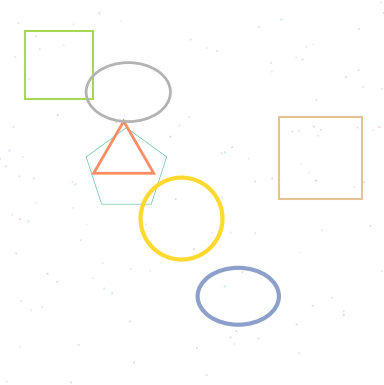[{"shape": "pentagon", "thickness": 0.5, "radius": 0.55, "center": [0.328, 0.559]}, {"shape": "triangle", "thickness": 2, "radius": 0.45, "center": [0.321, 0.595]}, {"shape": "oval", "thickness": 3, "radius": 0.53, "center": [0.619, 0.23]}, {"shape": "square", "thickness": 1.5, "radius": 0.44, "center": [0.153, 0.832]}, {"shape": "circle", "thickness": 3, "radius": 0.53, "center": [0.472, 0.432]}, {"shape": "square", "thickness": 1.5, "radius": 0.53, "center": [0.833, 0.59]}, {"shape": "oval", "thickness": 2, "radius": 0.55, "center": [0.333, 0.761]}]